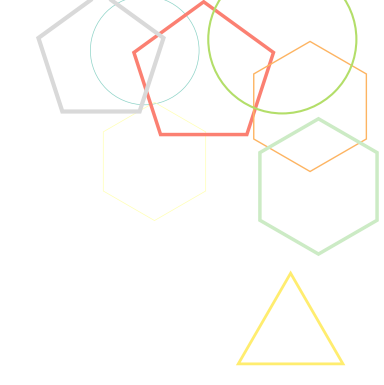[{"shape": "circle", "thickness": 0.5, "radius": 0.71, "center": [0.376, 0.869]}, {"shape": "hexagon", "thickness": 0.5, "radius": 0.77, "center": [0.401, 0.581]}, {"shape": "pentagon", "thickness": 2.5, "radius": 0.95, "center": [0.529, 0.805]}, {"shape": "hexagon", "thickness": 1, "radius": 0.84, "center": [0.805, 0.723]}, {"shape": "circle", "thickness": 1.5, "radius": 0.96, "center": [0.733, 0.898]}, {"shape": "pentagon", "thickness": 3, "radius": 0.85, "center": [0.262, 0.849]}, {"shape": "hexagon", "thickness": 2.5, "radius": 0.88, "center": [0.827, 0.516]}, {"shape": "triangle", "thickness": 2, "radius": 0.78, "center": [0.755, 0.133]}]